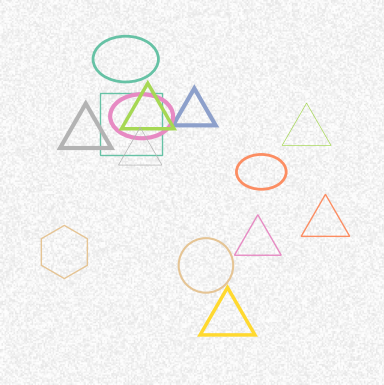[{"shape": "square", "thickness": 1, "radius": 0.4, "center": [0.341, 0.678]}, {"shape": "oval", "thickness": 2, "radius": 0.42, "center": [0.327, 0.847]}, {"shape": "triangle", "thickness": 1, "radius": 0.36, "center": [0.845, 0.423]}, {"shape": "oval", "thickness": 2, "radius": 0.32, "center": [0.679, 0.554]}, {"shape": "triangle", "thickness": 3, "radius": 0.32, "center": [0.505, 0.706]}, {"shape": "oval", "thickness": 3, "radius": 0.41, "center": [0.368, 0.698]}, {"shape": "triangle", "thickness": 1, "radius": 0.35, "center": [0.67, 0.372]}, {"shape": "triangle", "thickness": 2.5, "radius": 0.39, "center": [0.384, 0.705]}, {"shape": "triangle", "thickness": 0.5, "radius": 0.37, "center": [0.796, 0.659]}, {"shape": "triangle", "thickness": 2.5, "radius": 0.41, "center": [0.591, 0.171]}, {"shape": "circle", "thickness": 1.5, "radius": 0.35, "center": [0.535, 0.311]}, {"shape": "hexagon", "thickness": 1, "radius": 0.35, "center": [0.167, 0.345]}, {"shape": "triangle", "thickness": 0.5, "radius": 0.33, "center": [0.364, 0.604]}, {"shape": "triangle", "thickness": 3, "radius": 0.39, "center": [0.223, 0.654]}]